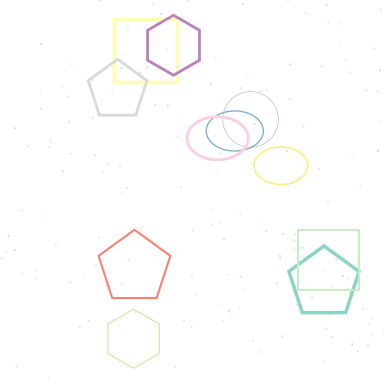[{"shape": "pentagon", "thickness": 2.5, "radius": 0.48, "center": [0.842, 0.265]}, {"shape": "square", "thickness": 2.5, "radius": 0.41, "center": [0.378, 0.869]}, {"shape": "circle", "thickness": 0.5, "radius": 0.36, "center": [0.651, 0.69]}, {"shape": "pentagon", "thickness": 1.5, "radius": 0.49, "center": [0.349, 0.305]}, {"shape": "oval", "thickness": 1, "radius": 0.37, "center": [0.61, 0.66]}, {"shape": "hexagon", "thickness": 0.5, "radius": 0.38, "center": [0.347, 0.12]}, {"shape": "oval", "thickness": 2, "radius": 0.4, "center": [0.565, 0.641]}, {"shape": "pentagon", "thickness": 2, "radius": 0.4, "center": [0.305, 0.766]}, {"shape": "hexagon", "thickness": 2, "radius": 0.39, "center": [0.451, 0.882]}, {"shape": "square", "thickness": 1.5, "radius": 0.39, "center": [0.853, 0.325]}, {"shape": "oval", "thickness": 1, "radius": 0.35, "center": [0.73, 0.57]}]